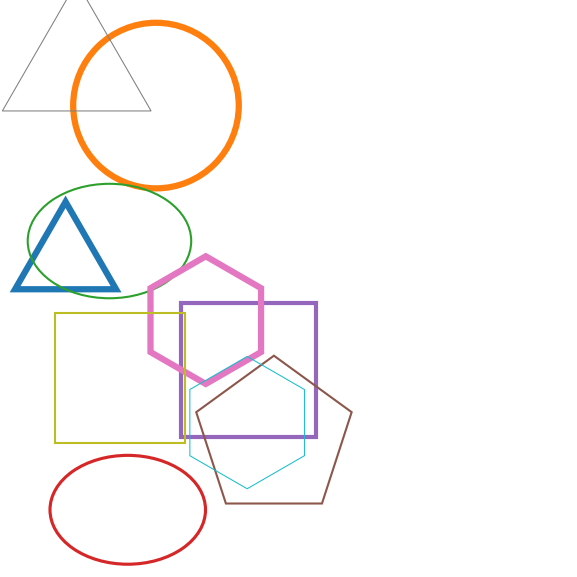[{"shape": "triangle", "thickness": 3, "radius": 0.5, "center": [0.114, 0.549]}, {"shape": "circle", "thickness": 3, "radius": 0.72, "center": [0.27, 0.816]}, {"shape": "oval", "thickness": 1, "radius": 0.71, "center": [0.19, 0.582]}, {"shape": "oval", "thickness": 1.5, "radius": 0.67, "center": [0.221, 0.116]}, {"shape": "square", "thickness": 2, "radius": 0.58, "center": [0.43, 0.358]}, {"shape": "pentagon", "thickness": 1, "radius": 0.71, "center": [0.474, 0.242]}, {"shape": "hexagon", "thickness": 3, "radius": 0.55, "center": [0.356, 0.445]}, {"shape": "triangle", "thickness": 0.5, "radius": 0.74, "center": [0.133, 0.881]}, {"shape": "square", "thickness": 1, "radius": 0.56, "center": [0.208, 0.344]}, {"shape": "hexagon", "thickness": 0.5, "radius": 0.57, "center": [0.428, 0.267]}]